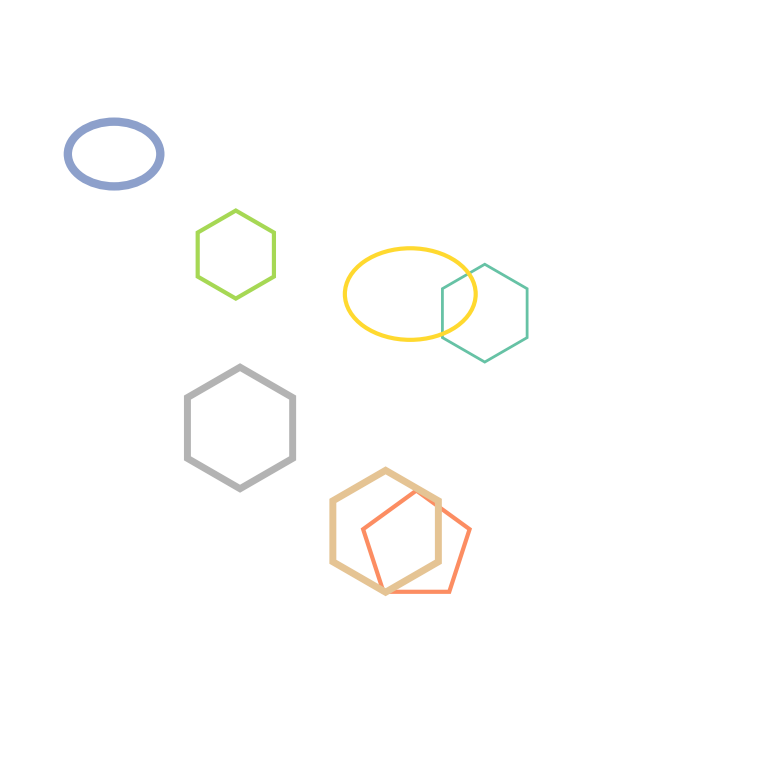[{"shape": "hexagon", "thickness": 1, "radius": 0.32, "center": [0.63, 0.593]}, {"shape": "pentagon", "thickness": 1.5, "radius": 0.36, "center": [0.541, 0.29]}, {"shape": "oval", "thickness": 3, "radius": 0.3, "center": [0.148, 0.8]}, {"shape": "hexagon", "thickness": 1.5, "radius": 0.29, "center": [0.306, 0.669]}, {"shape": "oval", "thickness": 1.5, "radius": 0.42, "center": [0.533, 0.618]}, {"shape": "hexagon", "thickness": 2.5, "radius": 0.4, "center": [0.501, 0.31]}, {"shape": "hexagon", "thickness": 2.5, "radius": 0.39, "center": [0.312, 0.444]}]